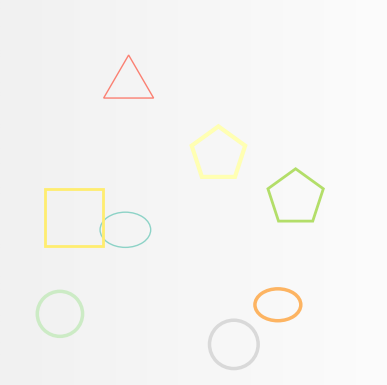[{"shape": "oval", "thickness": 1, "radius": 0.33, "center": [0.324, 0.403]}, {"shape": "pentagon", "thickness": 3, "radius": 0.36, "center": [0.564, 0.599]}, {"shape": "triangle", "thickness": 1, "radius": 0.37, "center": [0.332, 0.783]}, {"shape": "oval", "thickness": 2.5, "radius": 0.3, "center": [0.717, 0.208]}, {"shape": "pentagon", "thickness": 2, "radius": 0.38, "center": [0.763, 0.486]}, {"shape": "circle", "thickness": 2.5, "radius": 0.31, "center": [0.603, 0.105]}, {"shape": "circle", "thickness": 2.5, "radius": 0.29, "center": [0.155, 0.185]}, {"shape": "square", "thickness": 2, "radius": 0.37, "center": [0.191, 0.435]}]